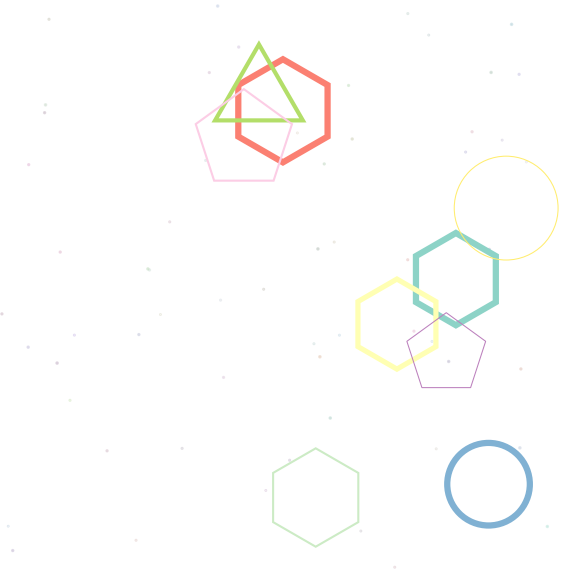[{"shape": "hexagon", "thickness": 3, "radius": 0.4, "center": [0.789, 0.516]}, {"shape": "hexagon", "thickness": 2.5, "radius": 0.39, "center": [0.687, 0.438]}, {"shape": "hexagon", "thickness": 3, "radius": 0.45, "center": [0.49, 0.807]}, {"shape": "circle", "thickness": 3, "radius": 0.36, "center": [0.846, 0.161]}, {"shape": "triangle", "thickness": 2, "radius": 0.44, "center": [0.448, 0.835]}, {"shape": "pentagon", "thickness": 1, "radius": 0.44, "center": [0.422, 0.757]}, {"shape": "pentagon", "thickness": 0.5, "radius": 0.36, "center": [0.773, 0.386]}, {"shape": "hexagon", "thickness": 1, "radius": 0.43, "center": [0.547, 0.138]}, {"shape": "circle", "thickness": 0.5, "radius": 0.45, "center": [0.876, 0.639]}]